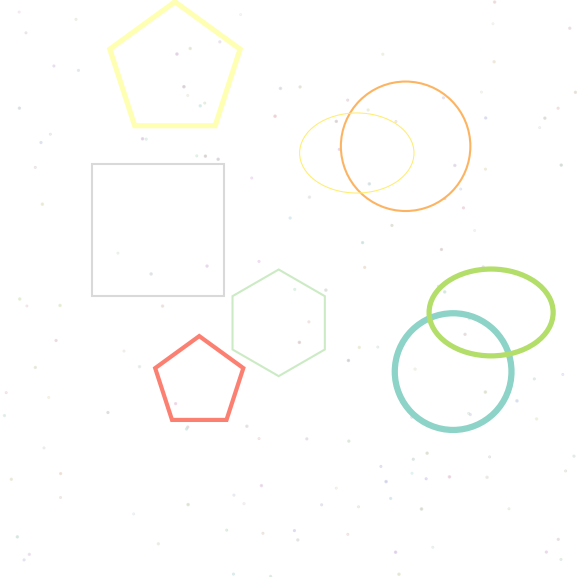[{"shape": "circle", "thickness": 3, "radius": 0.51, "center": [0.785, 0.356]}, {"shape": "pentagon", "thickness": 2.5, "radius": 0.59, "center": [0.303, 0.877]}, {"shape": "pentagon", "thickness": 2, "radius": 0.4, "center": [0.345, 0.337]}, {"shape": "circle", "thickness": 1, "radius": 0.56, "center": [0.702, 0.746]}, {"shape": "oval", "thickness": 2.5, "radius": 0.54, "center": [0.85, 0.458]}, {"shape": "square", "thickness": 1, "radius": 0.57, "center": [0.273, 0.6]}, {"shape": "hexagon", "thickness": 1, "radius": 0.46, "center": [0.483, 0.44]}, {"shape": "oval", "thickness": 0.5, "radius": 0.5, "center": [0.618, 0.734]}]